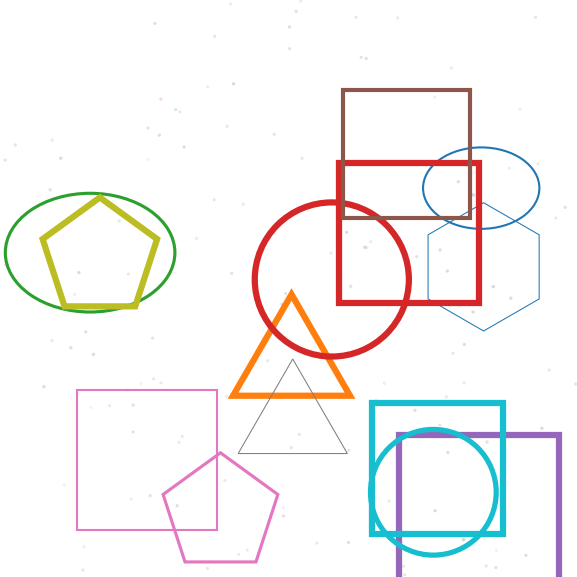[{"shape": "hexagon", "thickness": 0.5, "radius": 0.56, "center": [0.837, 0.537]}, {"shape": "oval", "thickness": 1, "radius": 0.5, "center": [0.833, 0.673]}, {"shape": "triangle", "thickness": 3, "radius": 0.58, "center": [0.505, 0.372]}, {"shape": "oval", "thickness": 1.5, "radius": 0.73, "center": [0.156, 0.562]}, {"shape": "square", "thickness": 3, "radius": 0.61, "center": [0.709, 0.596]}, {"shape": "circle", "thickness": 3, "radius": 0.67, "center": [0.575, 0.515]}, {"shape": "square", "thickness": 3, "radius": 0.69, "center": [0.83, 0.107]}, {"shape": "square", "thickness": 2, "radius": 0.55, "center": [0.704, 0.732]}, {"shape": "pentagon", "thickness": 1.5, "radius": 0.52, "center": [0.382, 0.111]}, {"shape": "square", "thickness": 1, "radius": 0.61, "center": [0.255, 0.202]}, {"shape": "triangle", "thickness": 0.5, "radius": 0.55, "center": [0.507, 0.268]}, {"shape": "pentagon", "thickness": 3, "radius": 0.52, "center": [0.173, 0.553]}, {"shape": "circle", "thickness": 2.5, "radius": 0.54, "center": [0.75, 0.147]}, {"shape": "square", "thickness": 3, "radius": 0.57, "center": [0.758, 0.188]}]